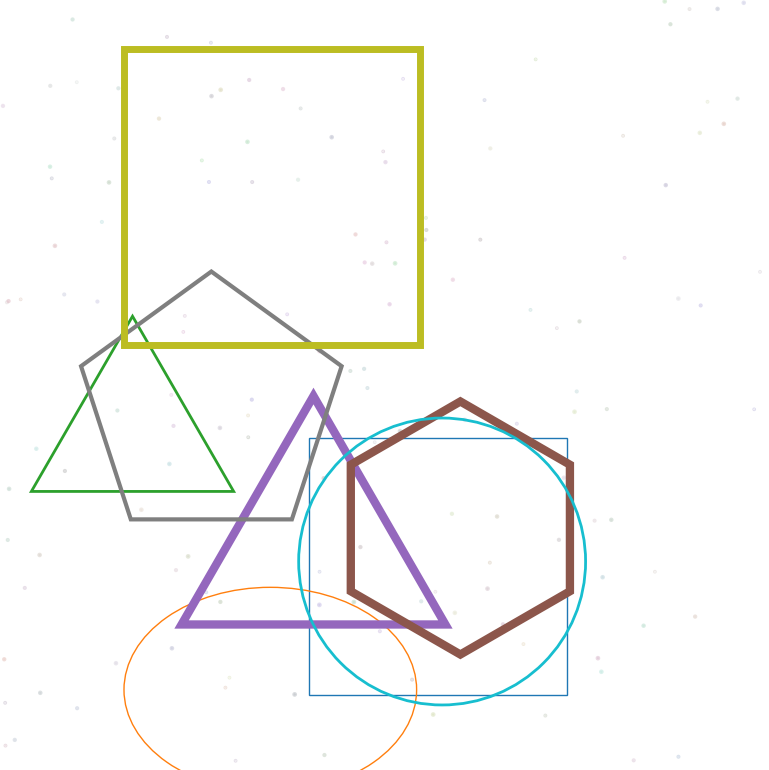[{"shape": "square", "thickness": 0.5, "radius": 0.84, "center": [0.569, 0.264]}, {"shape": "oval", "thickness": 0.5, "radius": 0.95, "center": [0.351, 0.104]}, {"shape": "triangle", "thickness": 1, "radius": 0.76, "center": [0.172, 0.438]}, {"shape": "triangle", "thickness": 3, "radius": 0.99, "center": [0.407, 0.288]}, {"shape": "hexagon", "thickness": 3, "radius": 0.82, "center": [0.598, 0.314]}, {"shape": "pentagon", "thickness": 1.5, "radius": 0.89, "center": [0.274, 0.469]}, {"shape": "square", "thickness": 2.5, "radius": 0.96, "center": [0.354, 0.744]}, {"shape": "circle", "thickness": 1, "radius": 0.93, "center": [0.574, 0.271]}]